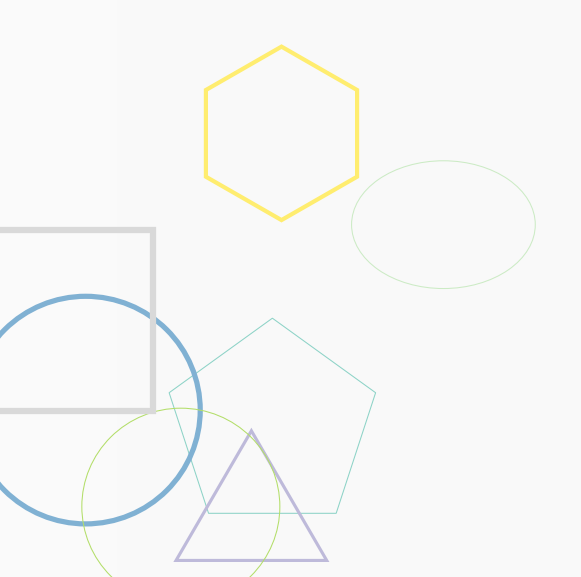[{"shape": "pentagon", "thickness": 0.5, "radius": 0.93, "center": [0.469, 0.261]}, {"shape": "triangle", "thickness": 1.5, "radius": 0.75, "center": [0.432, 0.103]}, {"shape": "circle", "thickness": 2.5, "radius": 0.99, "center": [0.147, 0.289]}, {"shape": "circle", "thickness": 0.5, "radius": 0.85, "center": [0.311, 0.122]}, {"shape": "square", "thickness": 3, "radius": 0.78, "center": [0.107, 0.445]}, {"shape": "oval", "thickness": 0.5, "radius": 0.79, "center": [0.763, 0.61]}, {"shape": "hexagon", "thickness": 2, "radius": 0.75, "center": [0.484, 0.768]}]